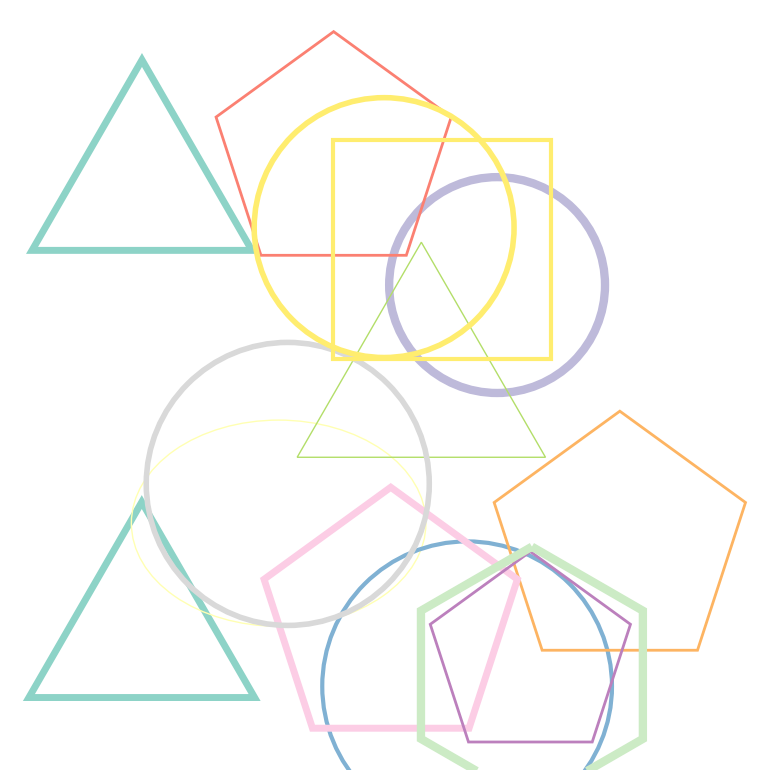[{"shape": "triangle", "thickness": 2.5, "radius": 0.82, "center": [0.184, 0.757]}, {"shape": "triangle", "thickness": 2.5, "radius": 0.85, "center": [0.184, 0.179]}, {"shape": "oval", "thickness": 0.5, "radius": 0.96, "center": [0.362, 0.321]}, {"shape": "circle", "thickness": 3, "radius": 0.7, "center": [0.646, 0.63]}, {"shape": "pentagon", "thickness": 1, "radius": 0.8, "center": [0.433, 0.798]}, {"shape": "circle", "thickness": 1.5, "radius": 0.94, "center": [0.607, 0.109]}, {"shape": "pentagon", "thickness": 1, "radius": 0.86, "center": [0.805, 0.294]}, {"shape": "triangle", "thickness": 0.5, "radius": 0.93, "center": [0.547, 0.499]}, {"shape": "pentagon", "thickness": 2.5, "radius": 0.86, "center": [0.507, 0.194]}, {"shape": "circle", "thickness": 2, "radius": 0.92, "center": [0.374, 0.372]}, {"shape": "pentagon", "thickness": 1, "radius": 0.68, "center": [0.689, 0.147]}, {"shape": "hexagon", "thickness": 3, "radius": 0.83, "center": [0.691, 0.124]}, {"shape": "square", "thickness": 1.5, "radius": 0.71, "center": [0.574, 0.676]}, {"shape": "circle", "thickness": 2, "radius": 0.84, "center": [0.499, 0.704]}]